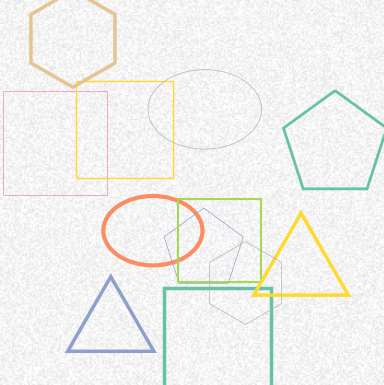[{"shape": "pentagon", "thickness": 2, "radius": 0.71, "center": [0.87, 0.624]}, {"shape": "square", "thickness": 2.5, "radius": 0.7, "center": [0.564, 0.113]}, {"shape": "oval", "thickness": 3, "radius": 0.64, "center": [0.397, 0.401]}, {"shape": "pentagon", "thickness": 0.5, "radius": 0.54, "center": [0.529, 0.351]}, {"shape": "triangle", "thickness": 2.5, "radius": 0.65, "center": [0.288, 0.152]}, {"shape": "square", "thickness": 0.5, "radius": 0.68, "center": [0.142, 0.629]}, {"shape": "square", "thickness": 1.5, "radius": 0.53, "center": [0.57, 0.375]}, {"shape": "square", "thickness": 1, "radius": 0.63, "center": [0.323, 0.664]}, {"shape": "triangle", "thickness": 2.5, "radius": 0.71, "center": [0.782, 0.304]}, {"shape": "hexagon", "thickness": 2.5, "radius": 0.63, "center": [0.19, 0.899]}, {"shape": "hexagon", "thickness": 0.5, "radius": 0.54, "center": [0.638, 0.265]}, {"shape": "oval", "thickness": 0.5, "radius": 0.74, "center": [0.532, 0.716]}]